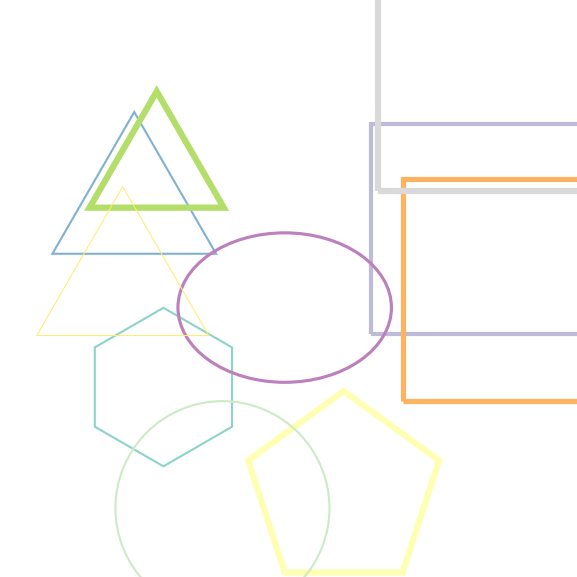[{"shape": "hexagon", "thickness": 1, "radius": 0.69, "center": [0.283, 0.329]}, {"shape": "pentagon", "thickness": 3, "radius": 0.87, "center": [0.595, 0.148]}, {"shape": "square", "thickness": 2, "radius": 0.91, "center": [0.823, 0.603]}, {"shape": "triangle", "thickness": 1, "radius": 0.82, "center": [0.232, 0.642]}, {"shape": "square", "thickness": 2.5, "radius": 0.96, "center": [0.889, 0.496]}, {"shape": "triangle", "thickness": 3, "radius": 0.67, "center": [0.271, 0.707]}, {"shape": "square", "thickness": 3, "radius": 0.91, "center": [0.836, 0.851]}, {"shape": "oval", "thickness": 1.5, "radius": 0.92, "center": [0.493, 0.467]}, {"shape": "circle", "thickness": 1, "radius": 0.93, "center": [0.385, 0.119]}, {"shape": "triangle", "thickness": 0.5, "radius": 0.86, "center": [0.213, 0.504]}]